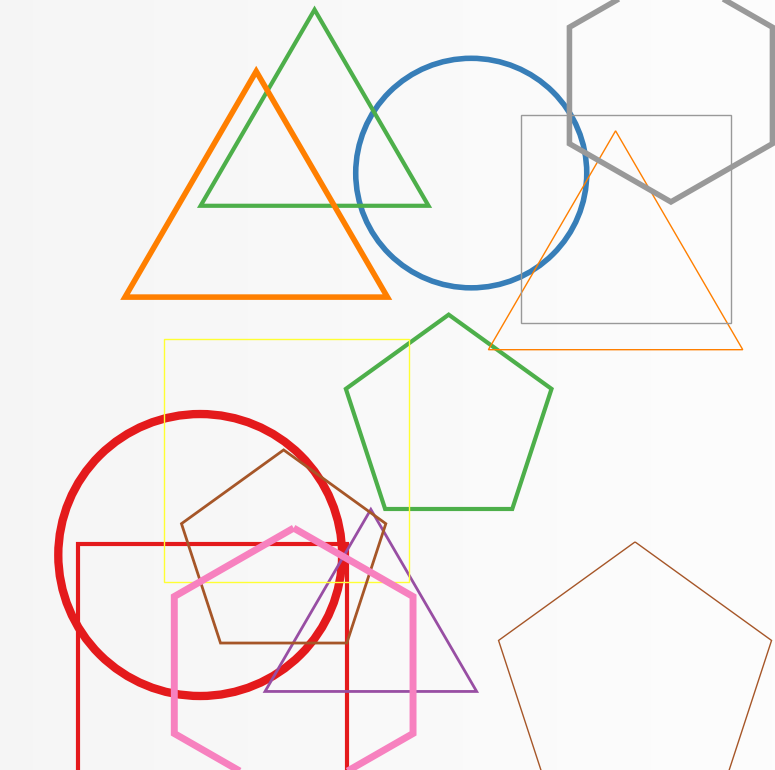[{"shape": "circle", "thickness": 3, "radius": 0.92, "center": [0.258, 0.279]}, {"shape": "square", "thickness": 1.5, "radius": 0.87, "center": [0.275, 0.121]}, {"shape": "circle", "thickness": 2, "radius": 0.75, "center": [0.608, 0.775]}, {"shape": "triangle", "thickness": 1.5, "radius": 0.85, "center": [0.406, 0.818]}, {"shape": "pentagon", "thickness": 1.5, "radius": 0.7, "center": [0.579, 0.452]}, {"shape": "triangle", "thickness": 1, "radius": 0.79, "center": [0.479, 0.181]}, {"shape": "triangle", "thickness": 2, "radius": 0.98, "center": [0.331, 0.712]}, {"shape": "triangle", "thickness": 0.5, "radius": 0.95, "center": [0.794, 0.641]}, {"shape": "square", "thickness": 0.5, "radius": 0.79, "center": [0.37, 0.401]}, {"shape": "pentagon", "thickness": 0.5, "radius": 0.93, "center": [0.819, 0.111]}, {"shape": "pentagon", "thickness": 1, "radius": 0.69, "center": [0.366, 0.277]}, {"shape": "hexagon", "thickness": 2.5, "radius": 0.89, "center": [0.379, 0.136]}, {"shape": "square", "thickness": 0.5, "radius": 0.68, "center": [0.808, 0.715]}, {"shape": "hexagon", "thickness": 2, "radius": 0.76, "center": [0.866, 0.889]}]